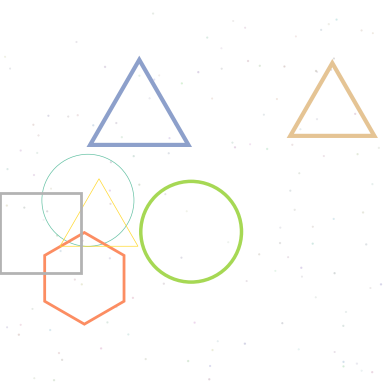[{"shape": "circle", "thickness": 0.5, "radius": 0.6, "center": [0.228, 0.48]}, {"shape": "hexagon", "thickness": 2, "radius": 0.59, "center": [0.219, 0.277]}, {"shape": "triangle", "thickness": 3, "radius": 0.74, "center": [0.362, 0.697]}, {"shape": "circle", "thickness": 2.5, "radius": 0.65, "center": [0.496, 0.398]}, {"shape": "triangle", "thickness": 0.5, "radius": 0.58, "center": [0.257, 0.419]}, {"shape": "triangle", "thickness": 3, "radius": 0.63, "center": [0.863, 0.71]}, {"shape": "square", "thickness": 2, "radius": 0.52, "center": [0.106, 0.395]}]